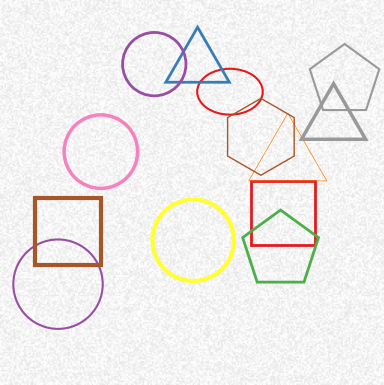[{"shape": "oval", "thickness": 1.5, "radius": 0.43, "center": [0.597, 0.762]}, {"shape": "square", "thickness": 2, "radius": 0.41, "center": [0.735, 0.446]}, {"shape": "triangle", "thickness": 2, "radius": 0.48, "center": [0.513, 0.834]}, {"shape": "pentagon", "thickness": 2, "radius": 0.52, "center": [0.729, 0.351]}, {"shape": "circle", "thickness": 2, "radius": 0.41, "center": [0.401, 0.833]}, {"shape": "circle", "thickness": 1.5, "radius": 0.58, "center": [0.151, 0.262]}, {"shape": "triangle", "thickness": 0.5, "radius": 0.59, "center": [0.748, 0.589]}, {"shape": "circle", "thickness": 3, "radius": 0.53, "center": [0.502, 0.376]}, {"shape": "square", "thickness": 3, "radius": 0.43, "center": [0.177, 0.398]}, {"shape": "hexagon", "thickness": 1, "radius": 0.5, "center": [0.678, 0.645]}, {"shape": "circle", "thickness": 2.5, "radius": 0.48, "center": [0.262, 0.606]}, {"shape": "pentagon", "thickness": 1.5, "radius": 0.47, "center": [0.895, 0.791]}, {"shape": "triangle", "thickness": 2.5, "radius": 0.48, "center": [0.866, 0.686]}]